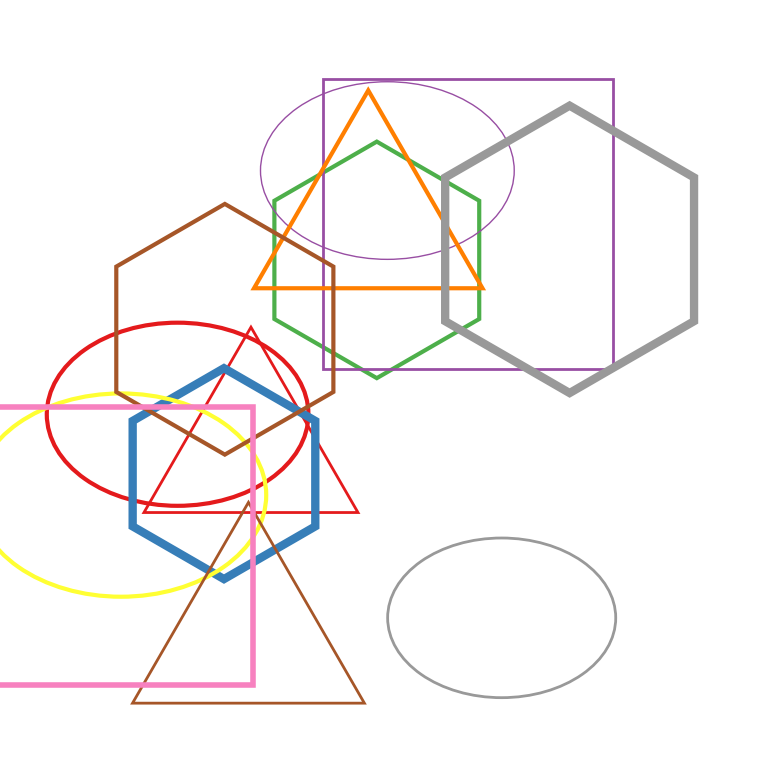[{"shape": "triangle", "thickness": 1, "radius": 0.8, "center": [0.326, 0.415]}, {"shape": "oval", "thickness": 1.5, "radius": 0.85, "center": [0.231, 0.462]}, {"shape": "hexagon", "thickness": 3, "radius": 0.68, "center": [0.291, 0.385]}, {"shape": "hexagon", "thickness": 1.5, "radius": 0.77, "center": [0.489, 0.662]}, {"shape": "square", "thickness": 1, "radius": 0.94, "center": [0.607, 0.709]}, {"shape": "oval", "thickness": 0.5, "radius": 0.82, "center": [0.503, 0.779]}, {"shape": "triangle", "thickness": 1.5, "radius": 0.86, "center": [0.478, 0.711]}, {"shape": "oval", "thickness": 1.5, "radius": 0.94, "center": [0.157, 0.357]}, {"shape": "hexagon", "thickness": 1.5, "radius": 0.81, "center": [0.292, 0.572]}, {"shape": "triangle", "thickness": 1, "radius": 0.87, "center": [0.323, 0.174]}, {"shape": "square", "thickness": 2, "radius": 0.9, "center": [0.148, 0.291]}, {"shape": "hexagon", "thickness": 3, "radius": 0.93, "center": [0.74, 0.676]}, {"shape": "oval", "thickness": 1, "radius": 0.74, "center": [0.652, 0.198]}]